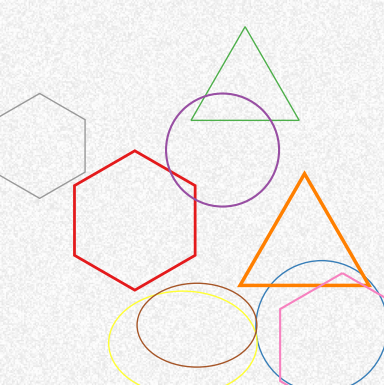[{"shape": "hexagon", "thickness": 2, "radius": 0.9, "center": [0.35, 0.427]}, {"shape": "circle", "thickness": 1, "radius": 0.86, "center": [0.836, 0.152]}, {"shape": "triangle", "thickness": 1, "radius": 0.81, "center": [0.637, 0.768]}, {"shape": "circle", "thickness": 1.5, "radius": 0.73, "center": [0.578, 0.61]}, {"shape": "triangle", "thickness": 2.5, "radius": 0.97, "center": [0.791, 0.355]}, {"shape": "oval", "thickness": 1, "radius": 0.96, "center": [0.475, 0.109]}, {"shape": "oval", "thickness": 1, "radius": 0.78, "center": [0.512, 0.155]}, {"shape": "hexagon", "thickness": 1.5, "radius": 0.93, "center": [0.889, 0.104]}, {"shape": "hexagon", "thickness": 1, "radius": 0.68, "center": [0.103, 0.621]}]